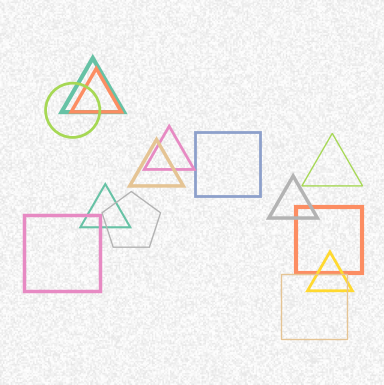[{"shape": "triangle", "thickness": 3, "radius": 0.47, "center": [0.241, 0.756]}, {"shape": "triangle", "thickness": 1.5, "radius": 0.37, "center": [0.273, 0.447]}, {"shape": "square", "thickness": 3, "radius": 0.43, "center": [0.854, 0.376]}, {"shape": "triangle", "thickness": 2.5, "radius": 0.38, "center": [0.25, 0.747]}, {"shape": "square", "thickness": 2, "radius": 0.42, "center": [0.592, 0.574]}, {"shape": "square", "thickness": 2.5, "radius": 0.49, "center": [0.161, 0.343]}, {"shape": "triangle", "thickness": 2, "radius": 0.37, "center": [0.439, 0.597]}, {"shape": "circle", "thickness": 2, "radius": 0.35, "center": [0.189, 0.714]}, {"shape": "triangle", "thickness": 1, "radius": 0.45, "center": [0.863, 0.563]}, {"shape": "triangle", "thickness": 2, "radius": 0.34, "center": [0.857, 0.278]}, {"shape": "triangle", "thickness": 2.5, "radius": 0.4, "center": [0.407, 0.557]}, {"shape": "square", "thickness": 1, "radius": 0.43, "center": [0.816, 0.204]}, {"shape": "triangle", "thickness": 2.5, "radius": 0.36, "center": [0.761, 0.47]}, {"shape": "pentagon", "thickness": 1, "radius": 0.4, "center": [0.341, 0.423]}]